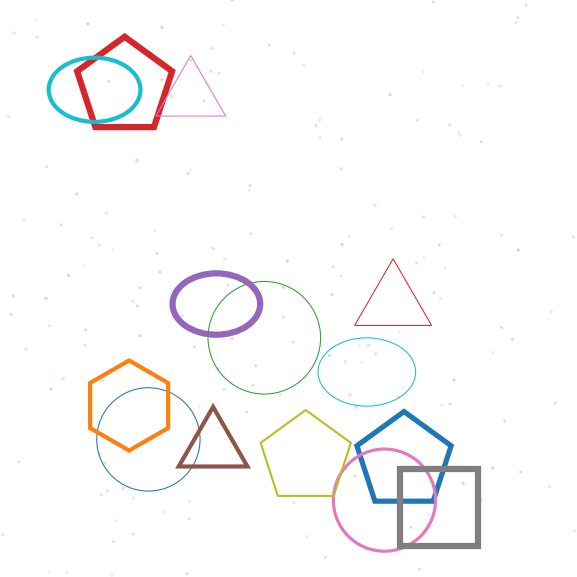[{"shape": "pentagon", "thickness": 2.5, "radius": 0.43, "center": [0.7, 0.201]}, {"shape": "circle", "thickness": 0.5, "radius": 0.45, "center": [0.257, 0.238]}, {"shape": "hexagon", "thickness": 2, "radius": 0.39, "center": [0.224, 0.297]}, {"shape": "circle", "thickness": 0.5, "radius": 0.49, "center": [0.458, 0.414]}, {"shape": "triangle", "thickness": 0.5, "radius": 0.38, "center": [0.681, 0.474]}, {"shape": "pentagon", "thickness": 3, "radius": 0.43, "center": [0.216, 0.849]}, {"shape": "oval", "thickness": 3, "radius": 0.38, "center": [0.375, 0.473]}, {"shape": "triangle", "thickness": 2, "radius": 0.34, "center": [0.369, 0.226]}, {"shape": "triangle", "thickness": 0.5, "radius": 0.35, "center": [0.33, 0.833]}, {"shape": "circle", "thickness": 1.5, "radius": 0.44, "center": [0.666, 0.133]}, {"shape": "square", "thickness": 3, "radius": 0.34, "center": [0.761, 0.121]}, {"shape": "pentagon", "thickness": 1, "radius": 0.41, "center": [0.529, 0.207]}, {"shape": "oval", "thickness": 2, "radius": 0.4, "center": [0.164, 0.844]}, {"shape": "oval", "thickness": 0.5, "radius": 0.42, "center": [0.635, 0.355]}]